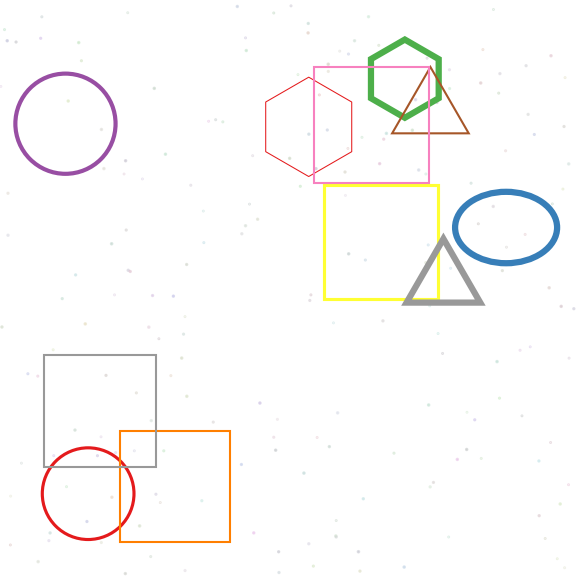[{"shape": "circle", "thickness": 1.5, "radius": 0.4, "center": [0.153, 0.144]}, {"shape": "hexagon", "thickness": 0.5, "radius": 0.43, "center": [0.535, 0.779]}, {"shape": "oval", "thickness": 3, "radius": 0.44, "center": [0.876, 0.605]}, {"shape": "hexagon", "thickness": 3, "radius": 0.34, "center": [0.701, 0.863]}, {"shape": "circle", "thickness": 2, "radius": 0.43, "center": [0.113, 0.785]}, {"shape": "square", "thickness": 1, "radius": 0.48, "center": [0.303, 0.157]}, {"shape": "square", "thickness": 1.5, "radius": 0.49, "center": [0.66, 0.579]}, {"shape": "triangle", "thickness": 1, "radius": 0.38, "center": [0.745, 0.807]}, {"shape": "square", "thickness": 1, "radius": 0.5, "center": [0.643, 0.782]}, {"shape": "square", "thickness": 1, "radius": 0.48, "center": [0.173, 0.287]}, {"shape": "triangle", "thickness": 3, "radius": 0.37, "center": [0.768, 0.512]}]